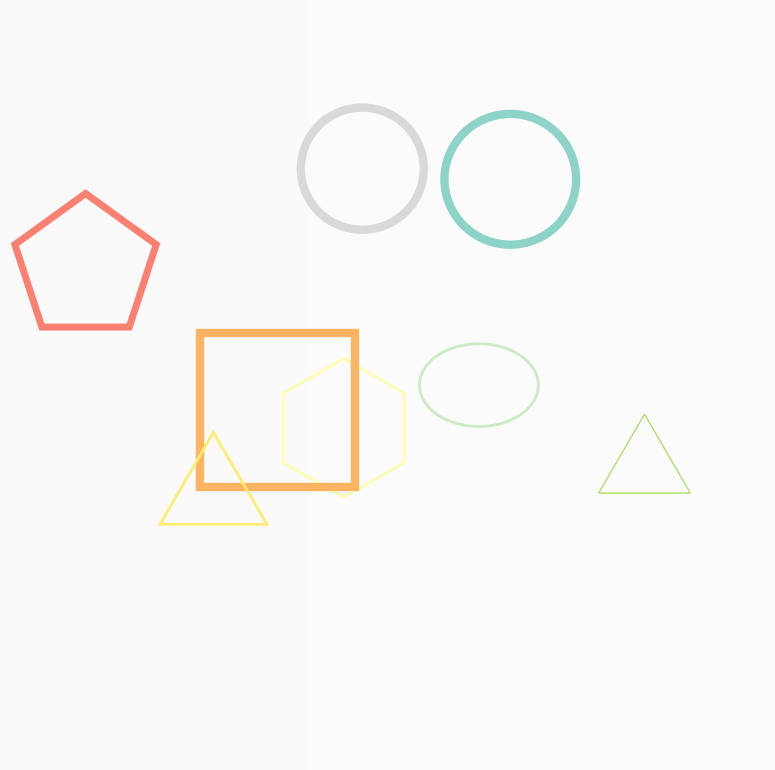[{"shape": "circle", "thickness": 3, "radius": 0.42, "center": [0.658, 0.767]}, {"shape": "hexagon", "thickness": 1, "radius": 0.45, "center": [0.444, 0.444]}, {"shape": "pentagon", "thickness": 2.5, "radius": 0.48, "center": [0.11, 0.653]}, {"shape": "square", "thickness": 3, "radius": 0.5, "center": [0.359, 0.467]}, {"shape": "triangle", "thickness": 0.5, "radius": 0.34, "center": [0.832, 0.394]}, {"shape": "circle", "thickness": 3, "radius": 0.4, "center": [0.467, 0.781]}, {"shape": "oval", "thickness": 1, "radius": 0.38, "center": [0.618, 0.5]}, {"shape": "triangle", "thickness": 1, "radius": 0.4, "center": [0.275, 0.359]}]